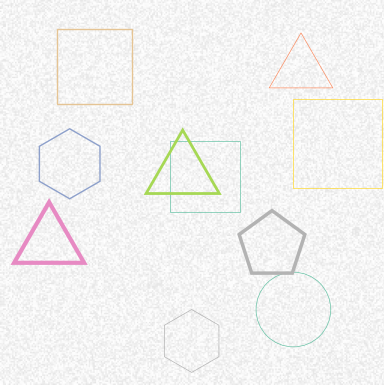[{"shape": "circle", "thickness": 0.5, "radius": 0.48, "center": [0.762, 0.196]}, {"shape": "square", "thickness": 0.5, "radius": 0.46, "center": [0.532, 0.541]}, {"shape": "triangle", "thickness": 0.5, "radius": 0.48, "center": [0.782, 0.819]}, {"shape": "hexagon", "thickness": 1, "radius": 0.45, "center": [0.181, 0.575]}, {"shape": "triangle", "thickness": 3, "radius": 0.52, "center": [0.128, 0.37]}, {"shape": "triangle", "thickness": 2, "radius": 0.55, "center": [0.475, 0.552]}, {"shape": "square", "thickness": 0.5, "radius": 0.58, "center": [0.876, 0.627]}, {"shape": "square", "thickness": 1, "radius": 0.49, "center": [0.245, 0.828]}, {"shape": "pentagon", "thickness": 2.5, "radius": 0.45, "center": [0.707, 0.363]}, {"shape": "hexagon", "thickness": 0.5, "radius": 0.41, "center": [0.498, 0.114]}]